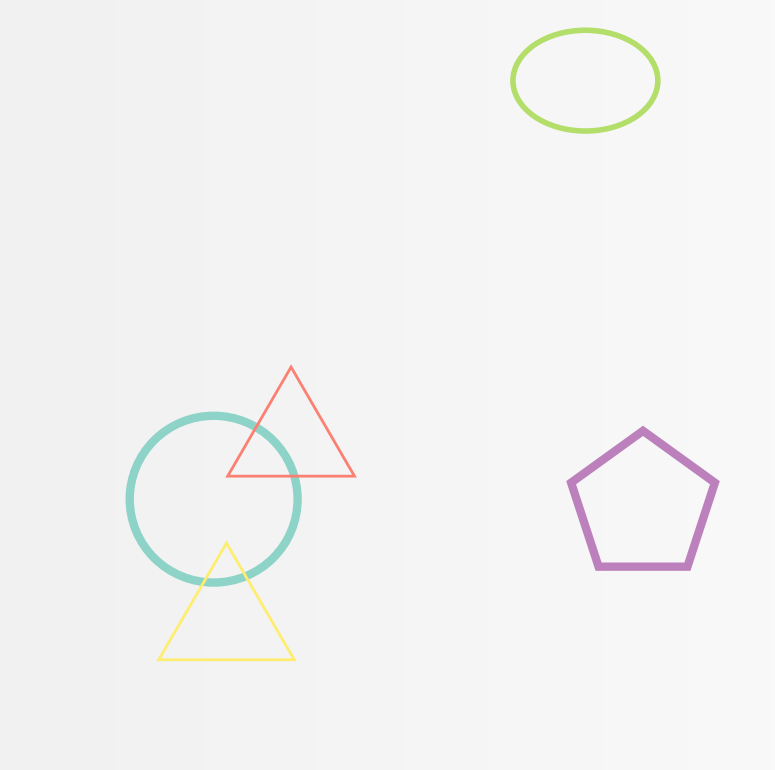[{"shape": "circle", "thickness": 3, "radius": 0.54, "center": [0.276, 0.352]}, {"shape": "triangle", "thickness": 1, "radius": 0.47, "center": [0.376, 0.429]}, {"shape": "oval", "thickness": 2, "radius": 0.47, "center": [0.755, 0.895]}, {"shape": "pentagon", "thickness": 3, "radius": 0.49, "center": [0.83, 0.343]}, {"shape": "triangle", "thickness": 1, "radius": 0.51, "center": [0.292, 0.194]}]